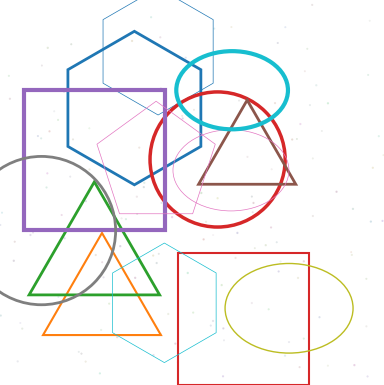[{"shape": "hexagon", "thickness": 0.5, "radius": 0.83, "center": [0.411, 0.866]}, {"shape": "hexagon", "thickness": 2, "radius": 1.0, "center": [0.349, 0.719]}, {"shape": "triangle", "thickness": 1.5, "radius": 0.88, "center": [0.265, 0.218]}, {"shape": "triangle", "thickness": 2, "radius": 0.98, "center": [0.245, 0.332]}, {"shape": "circle", "thickness": 2.5, "radius": 0.88, "center": [0.565, 0.586]}, {"shape": "square", "thickness": 1.5, "radius": 0.86, "center": [0.632, 0.171]}, {"shape": "square", "thickness": 3, "radius": 0.91, "center": [0.245, 0.584]}, {"shape": "triangle", "thickness": 2, "radius": 0.73, "center": [0.642, 0.594]}, {"shape": "pentagon", "thickness": 0.5, "radius": 0.81, "center": [0.405, 0.576]}, {"shape": "oval", "thickness": 0.5, "radius": 0.75, "center": [0.6, 0.558]}, {"shape": "circle", "thickness": 2, "radius": 0.96, "center": [0.108, 0.401]}, {"shape": "oval", "thickness": 1, "radius": 0.83, "center": [0.751, 0.199]}, {"shape": "hexagon", "thickness": 0.5, "radius": 0.78, "center": [0.427, 0.213]}, {"shape": "oval", "thickness": 3, "radius": 0.73, "center": [0.603, 0.766]}]